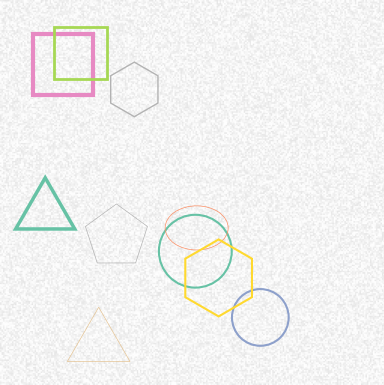[{"shape": "triangle", "thickness": 2.5, "radius": 0.44, "center": [0.117, 0.45]}, {"shape": "circle", "thickness": 1.5, "radius": 0.47, "center": [0.507, 0.348]}, {"shape": "oval", "thickness": 0.5, "radius": 0.41, "center": [0.511, 0.408]}, {"shape": "circle", "thickness": 1.5, "radius": 0.37, "center": [0.676, 0.176]}, {"shape": "square", "thickness": 3, "radius": 0.39, "center": [0.163, 0.832]}, {"shape": "square", "thickness": 2, "radius": 0.34, "center": [0.209, 0.863]}, {"shape": "hexagon", "thickness": 1.5, "radius": 0.5, "center": [0.568, 0.278]}, {"shape": "triangle", "thickness": 0.5, "radius": 0.47, "center": [0.256, 0.108]}, {"shape": "hexagon", "thickness": 1, "radius": 0.35, "center": [0.349, 0.768]}, {"shape": "pentagon", "thickness": 0.5, "radius": 0.42, "center": [0.302, 0.386]}]